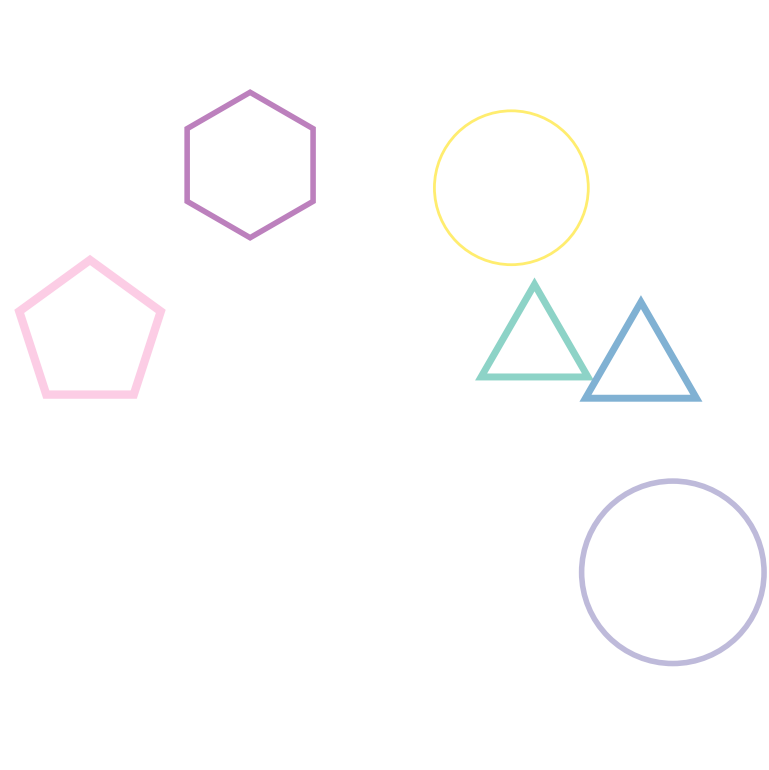[{"shape": "triangle", "thickness": 2.5, "radius": 0.4, "center": [0.694, 0.551]}, {"shape": "circle", "thickness": 2, "radius": 0.59, "center": [0.874, 0.257]}, {"shape": "triangle", "thickness": 2.5, "radius": 0.42, "center": [0.832, 0.524]}, {"shape": "pentagon", "thickness": 3, "radius": 0.48, "center": [0.117, 0.566]}, {"shape": "hexagon", "thickness": 2, "radius": 0.47, "center": [0.325, 0.786]}, {"shape": "circle", "thickness": 1, "radius": 0.5, "center": [0.664, 0.756]}]